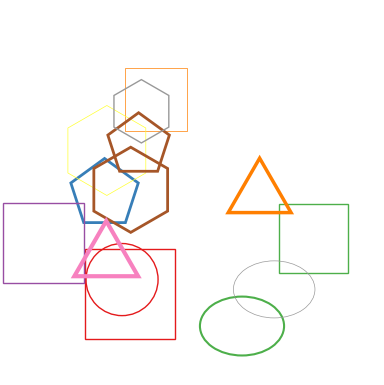[{"shape": "circle", "thickness": 1, "radius": 0.47, "center": [0.317, 0.274]}, {"shape": "square", "thickness": 1, "radius": 0.58, "center": [0.337, 0.236]}, {"shape": "pentagon", "thickness": 2, "radius": 0.46, "center": [0.272, 0.496]}, {"shape": "square", "thickness": 1, "radius": 0.45, "center": [0.813, 0.381]}, {"shape": "oval", "thickness": 1.5, "radius": 0.55, "center": [0.629, 0.153]}, {"shape": "square", "thickness": 1, "radius": 0.52, "center": [0.113, 0.368]}, {"shape": "square", "thickness": 0.5, "radius": 0.41, "center": [0.405, 0.741]}, {"shape": "triangle", "thickness": 2.5, "radius": 0.47, "center": [0.674, 0.495]}, {"shape": "hexagon", "thickness": 0.5, "radius": 0.58, "center": [0.278, 0.609]}, {"shape": "pentagon", "thickness": 2, "radius": 0.42, "center": [0.36, 0.623]}, {"shape": "hexagon", "thickness": 2, "radius": 0.55, "center": [0.34, 0.507]}, {"shape": "triangle", "thickness": 3, "radius": 0.48, "center": [0.276, 0.33]}, {"shape": "hexagon", "thickness": 1, "radius": 0.41, "center": [0.367, 0.711]}, {"shape": "oval", "thickness": 0.5, "radius": 0.53, "center": [0.712, 0.248]}]